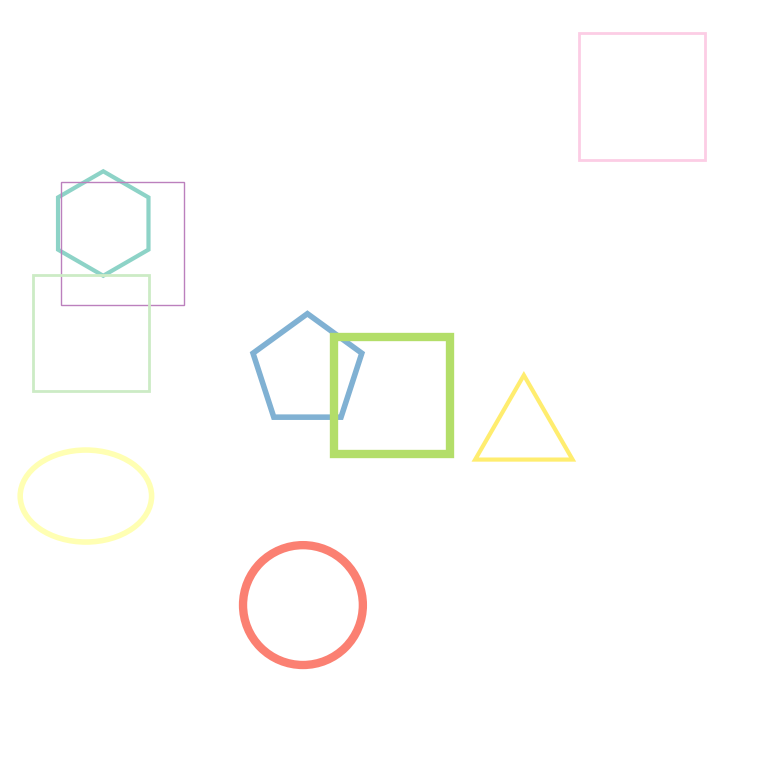[{"shape": "hexagon", "thickness": 1.5, "radius": 0.34, "center": [0.134, 0.71]}, {"shape": "oval", "thickness": 2, "radius": 0.43, "center": [0.112, 0.356]}, {"shape": "circle", "thickness": 3, "radius": 0.39, "center": [0.393, 0.214]}, {"shape": "pentagon", "thickness": 2, "radius": 0.37, "center": [0.399, 0.518]}, {"shape": "square", "thickness": 3, "radius": 0.38, "center": [0.51, 0.486]}, {"shape": "square", "thickness": 1, "radius": 0.41, "center": [0.834, 0.875]}, {"shape": "square", "thickness": 0.5, "radius": 0.4, "center": [0.159, 0.684]}, {"shape": "square", "thickness": 1, "radius": 0.38, "center": [0.119, 0.568]}, {"shape": "triangle", "thickness": 1.5, "radius": 0.37, "center": [0.68, 0.44]}]